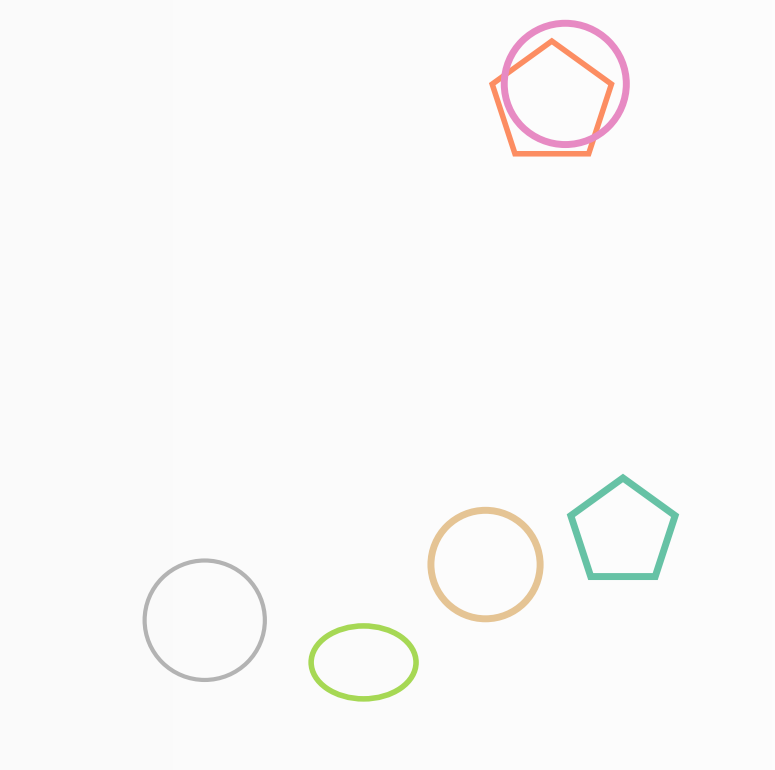[{"shape": "pentagon", "thickness": 2.5, "radius": 0.35, "center": [0.804, 0.308]}, {"shape": "pentagon", "thickness": 2, "radius": 0.4, "center": [0.712, 0.866]}, {"shape": "circle", "thickness": 2.5, "radius": 0.39, "center": [0.729, 0.891]}, {"shape": "oval", "thickness": 2, "radius": 0.34, "center": [0.469, 0.14]}, {"shape": "circle", "thickness": 2.5, "radius": 0.35, "center": [0.626, 0.267]}, {"shape": "circle", "thickness": 1.5, "radius": 0.39, "center": [0.264, 0.195]}]